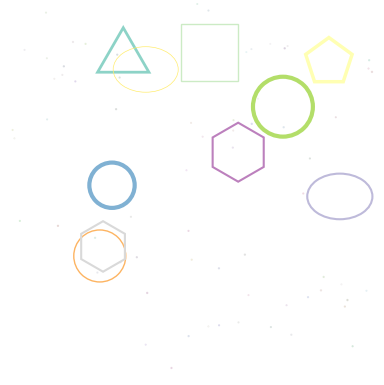[{"shape": "triangle", "thickness": 2, "radius": 0.38, "center": [0.32, 0.851]}, {"shape": "pentagon", "thickness": 2.5, "radius": 0.32, "center": [0.854, 0.839]}, {"shape": "oval", "thickness": 1.5, "radius": 0.42, "center": [0.883, 0.49]}, {"shape": "circle", "thickness": 3, "radius": 0.29, "center": [0.291, 0.519]}, {"shape": "circle", "thickness": 1, "radius": 0.34, "center": [0.259, 0.335]}, {"shape": "circle", "thickness": 3, "radius": 0.39, "center": [0.735, 0.723]}, {"shape": "hexagon", "thickness": 1.5, "radius": 0.33, "center": [0.268, 0.36]}, {"shape": "hexagon", "thickness": 1.5, "radius": 0.38, "center": [0.619, 0.605]}, {"shape": "square", "thickness": 1, "radius": 0.37, "center": [0.544, 0.864]}, {"shape": "oval", "thickness": 0.5, "radius": 0.42, "center": [0.378, 0.82]}]